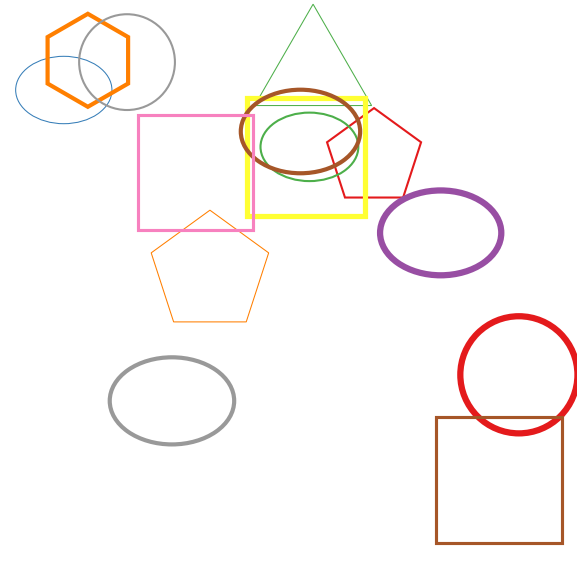[{"shape": "pentagon", "thickness": 1, "radius": 0.43, "center": [0.648, 0.726]}, {"shape": "circle", "thickness": 3, "radius": 0.51, "center": [0.899, 0.35]}, {"shape": "oval", "thickness": 0.5, "radius": 0.42, "center": [0.11, 0.843]}, {"shape": "triangle", "thickness": 0.5, "radius": 0.59, "center": [0.542, 0.875]}, {"shape": "oval", "thickness": 1, "radius": 0.42, "center": [0.536, 0.745]}, {"shape": "oval", "thickness": 3, "radius": 0.52, "center": [0.763, 0.596]}, {"shape": "hexagon", "thickness": 2, "radius": 0.4, "center": [0.152, 0.895]}, {"shape": "pentagon", "thickness": 0.5, "radius": 0.53, "center": [0.364, 0.528]}, {"shape": "square", "thickness": 2.5, "radius": 0.51, "center": [0.529, 0.727]}, {"shape": "square", "thickness": 1.5, "radius": 0.55, "center": [0.864, 0.168]}, {"shape": "oval", "thickness": 2, "radius": 0.52, "center": [0.52, 0.771]}, {"shape": "square", "thickness": 1.5, "radius": 0.5, "center": [0.339, 0.7]}, {"shape": "oval", "thickness": 2, "radius": 0.54, "center": [0.298, 0.305]}, {"shape": "circle", "thickness": 1, "radius": 0.41, "center": [0.22, 0.892]}]